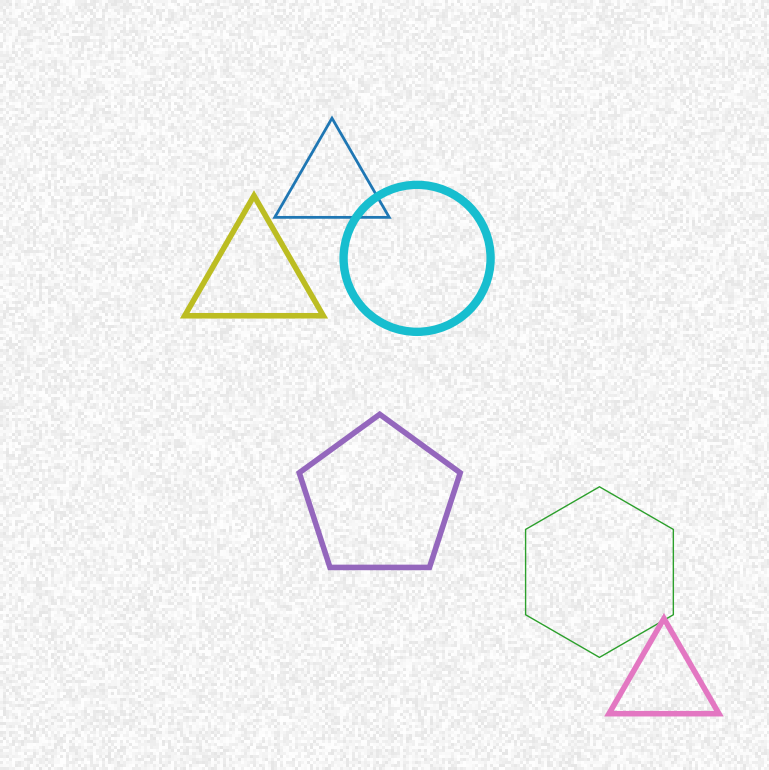[{"shape": "triangle", "thickness": 1, "radius": 0.43, "center": [0.431, 0.761]}, {"shape": "hexagon", "thickness": 0.5, "radius": 0.55, "center": [0.779, 0.257]}, {"shape": "pentagon", "thickness": 2, "radius": 0.55, "center": [0.493, 0.352]}, {"shape": "triangle", "thickness": 2, "radius": 0.41, "center": [0.862, 0.114]}, {"shape": "triangle", "thickness": 2, "radius": 0.52, "center": [0.33, 0.642]}, {"shape": "circle", "thickness": 3, "radius": 0.48, "center": [0.542, 0.665]}]